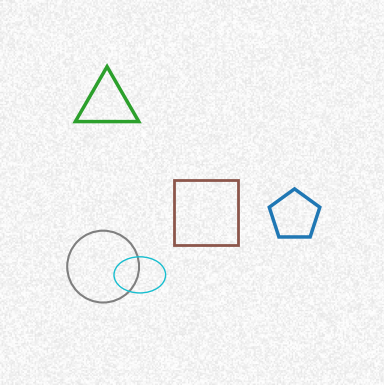[{"shape": "pentagon", "thickness": 2.5, "radius": 0.35, "center": [0.765, 0.44]}, {"shape": "triangle", "thickness": 2.5, "radius": 0.48, "center": [0.278, 0.732]}, {"shape": "square", "thickness": 2, "radius": 0.42, "center": [0.535, 0.448]}, {"shape": "circle", "thickness": 1.5, "radius": 0.47, "center": [0.268, 0.308]}, {"shape": "oval", "thickness": 1, "radius": 0.34, "center": [0.363, 0.286]}]